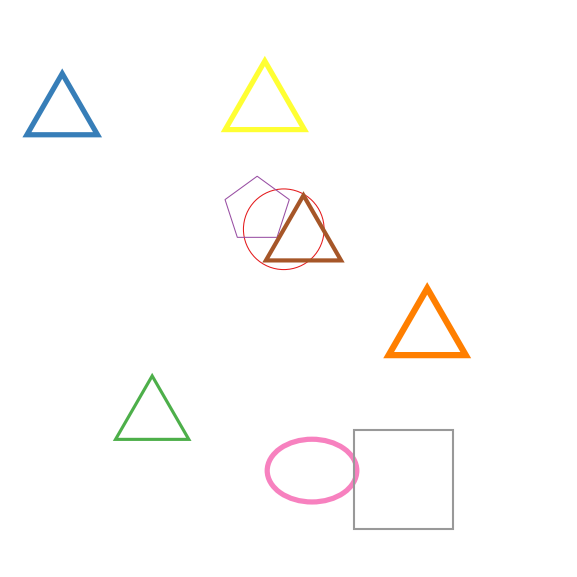[{"shape": "circle", "thickness": 0.5, "radius": 0.35, "center": [0.491, 0.602]}, {"shape": "triangle", "thickness": 2.5, "radius": 0.35, "center": [0.108, 0.801]}, {"shape": "triangle", "thickness": 1.5, "radius": 0.37, "center": [0.263, 0.275]}, {"shape": "pentagon", "thickness": 0.5, "radius": 0.29, "center": [0.445, 0.635]}, {"shape": "triangle", "thickness": 3, "radius": 0.39, "center": [0.74, 0.423]}, {"shape": "triangle", "thickness": 2.5, "radius": 0.4, "center": [0.459, 0.814]}, {"shape": "triangle", "thickness": 2, "radius": 0.38, "center": [0.525, 0.586]}, {"shape": "oval", "thickness": 2.5, "radius": 0.39, "center": [0.54, 0.184]}, {"shape": "square", "thickness": 1, "radius": 0.43, "center": [0.698, 0.168]}]